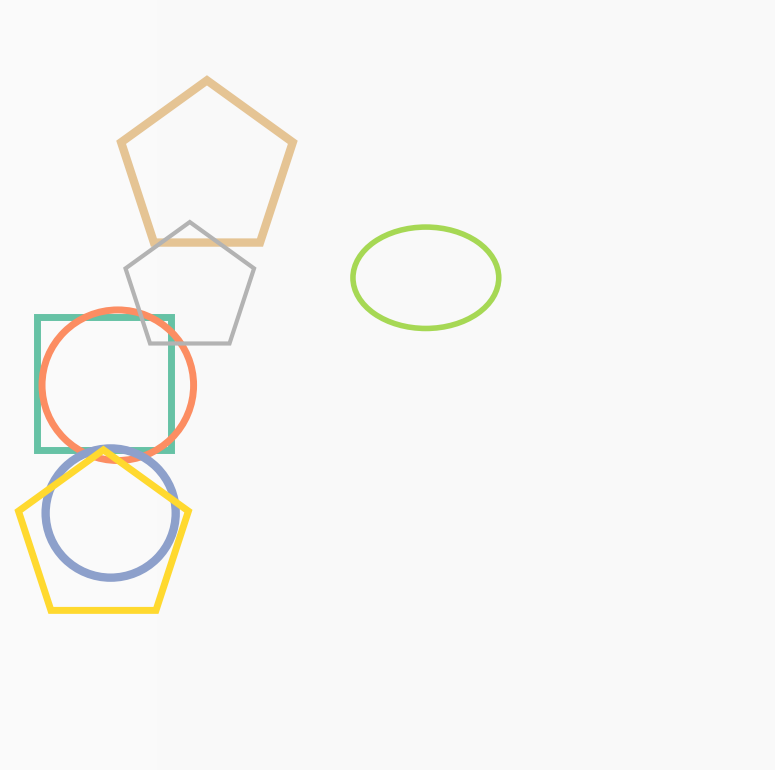[{"shape": "square", "thickness": 2.5, "radius": 0.43, "center": [0.135, 0.502]}, {"shape": "circle", "thickness": 2.5, "radius": 0.49, "center": [0.152, 0.5]}, {"shape": "circle", "thickness": 3, "radius": 0.42, "center": [0.143, 0.334]}, {"shape": "oval", "thickness": 2, "radius": 0.47, "center": [0.549, 0.639]}, {"shape": "pentagon", "thickness": 2.5, "radius": 0.58, "center": [0.133, 0.301]}, {"shape": "pentagon", "thickness": 3, "radius": 0.58, "center": [0.267, 0.779]}, {"shape": "pentagon", "thickness": 1.5, "radius": 0.44, "center": [0.245, 0.624]}]